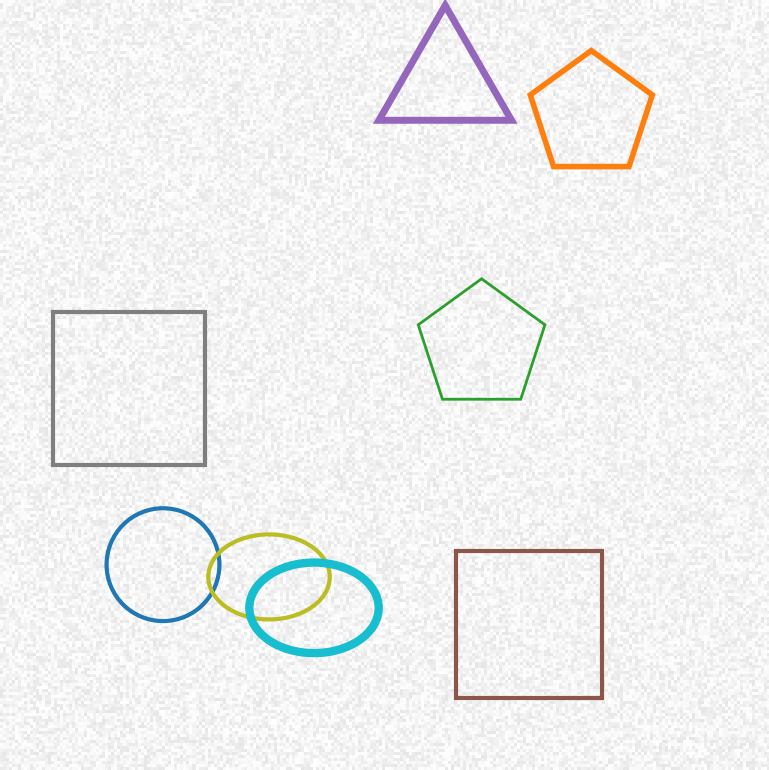[{"shape": "circle", "thickness": 1.5, "radius": 0.37, "center": [0.212, 0.267]}, {"shape": "pentagon", "thickness": 2, "radius": 0.42, "center": [0.768, 0.851]}, {"shape": "pentagon", "thickness": 1, "radius": 0.43, "center": [0.625, 0.551]}, {"shape": "triangle", "thickness": 2.5, "radius": 0.5, "center": [0.578, 0.894]}, {"shape": "square", "thickness": 1.5, "radius": 0.48, "center": [0.687, 0.189]}, {"shape": "square", "thickness": 1.5, "radius": 0.5, "center": [0.168, 0.496]}, {"shape": "oval", "thickness": 1.5, "radius": 0.39, "center": [0.349, 0.251]}, {"shape": "oval", "thickness": 3, "radius": 0.42, "center": [0.408, 0.211]}]